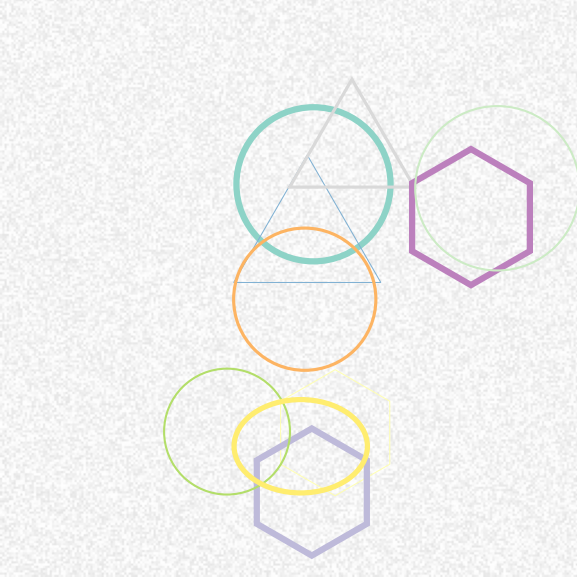[{"shape": "circle", "thickness": 3, "radius": 0.67, "center": [0.543, 0.68]}, {"shape": "hexagon", "thickness": 0.5, "radius": 0.55, "center": [0.58, 0.25]}, {"shape": "hexagon", "thickness": 3, "radius": 0.55, "center": [0.54, 0.147]}, {"shape": "triangle", "thickness": 0.5, "radius": 0.74, "center": [0.532, 0.584]}, {"shape": "circle", "thickness": 1.5, "radius": 0.62, "center": [0.528, 0.481]}, {"shape": "circle", "thickness": 1, "radius": 0.54, "center": [0.393, 0.252]}, {"shape": "triangle", "thickness": 1.5, "radius": 0.62, "center": [0.609, 0.737]}, {"shape": "hexagon", "thickness": 3, "radius": 0.59, "center": [0.816, 0.623]}, {"shape": "circle", "thickness": 1, "radius": 0.71, "center": [0.861, 0.673]}, {"shape": "oval", "thickness": 2.5, "radius": 0.58, "center": [0.521, 0.226]}]